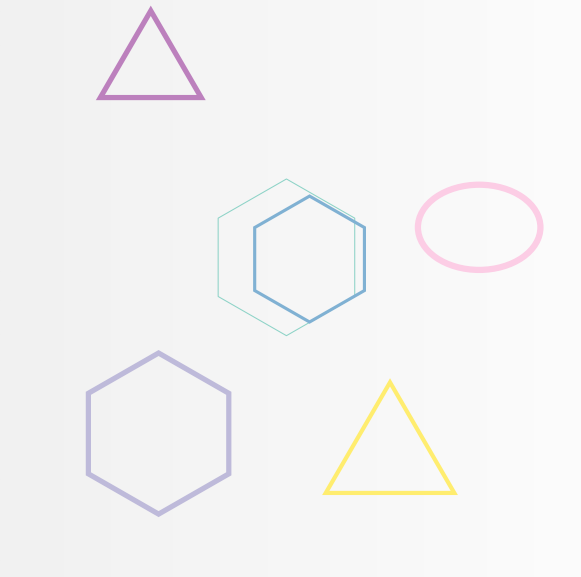[{"shape": "hexagon", "thickness": 0.5, "radius": 0.68, "center": [0.493, 0.554]}, {"shape": "hexagon", "thickness": 2.5, "radius": 0.7, "center": [0.273, 0.248]}, {"shape": "hexagon", "thickness": 1.5, "radius": 0.55, "center": [0.533, 0.551]}, {"shape": "oval", "thickness": 3, "radius": 0.53, "center": [0.824, 0.606]}, {"shape": "triangle", "thickness": 2.5, "radius": 0.5, "center": [0.259, 0.88]}, {"shape": "triangle", "thickness": 2, "radius": 0.64, "center": [0.671, 0.209]}]